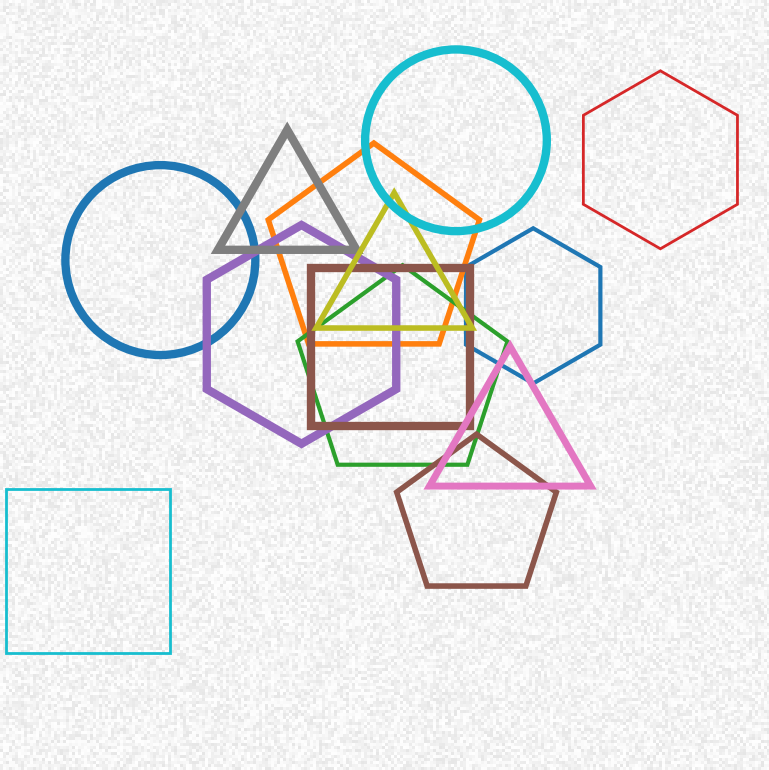[{"shape": "hexagon", "thickness": 1.5, "radius": 0.5, "center": [0.692, 0.603]}, {"shape": "circle", "thickness": 3, "radius": 0.62, "center": [0.208, 0.662]}, {"shape": "pentagon", "thickness": 2, "radius": 0.72, "center": [0.486, 0.67]}, {"shape": "pentagon", "thickness": 1.5, "radius": 0.72, "center": [0.523, 0.512]}, {"shape": "hexagon", "thickness": 1, "radius": 0.58, "center": [0.858, 0.792]}, {"shape": "hexagon", "thickness": 3, "radius": 0.71, "center": [0.392, 0.566]}, {"shape": "pentagon", "thickness": 2, "radius": 0.55, "center": [0.619, 0.327]}, {"shape": "square", "thickness": 3, "radius": 0.52, "center": [0.507, 0.549]}, {"shape": "triangle", "thickness": 2.5, "radius": 0.6, "center": [0.662, 0.429]}, {"shape": "triangle", "thickness": 3, "radius": 0.52, "center": [0.373, 0.728]}, {"shape": "triangle", "thickness": 2, "radius": 0.59, "center": [0.512, 0.633]}, {"shape": "square", "thickness": 1, "radius": 0.53, "center": [0.114, 0.258]}, {"shape": "circle", "thickness": 3, "radius": 0.59, "center": [0.592, 0.818]}]